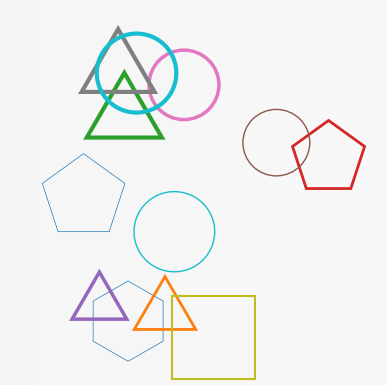[{"shape": "hexagon", "thickness": 0.5, "radius": 0.52, "center": [0.331, 0.166]}, {"shape": "pentagon", "thickness": 0.5, "radius": 0.56, "center": [0.216, 0.489]}, {"shape": "triangle", "thickness": 2, "radius": 0.46, "center": [0.426, 0.19]}, {"shape": "triangle", "thickness": 3, "radius": 0.56, "center": [0.321, 0.699]}, {"shape": "pentagon", "thickness": 2, "radius": 0.49, "center": [0.848, 0.589]}, {"shape": "triangle", "thickness": 2.5, "radius": 0.41, "center": [0.257, 0.212]}, {"shape": "circle", "thickness": 1, "radius": 0.43, "center": [0.713, 0.629]}, {"shape": "circle", "thickness": 2.5, "radius": 0.45, "center": [0.475, 0.78]}, {"shape": "triangle", "thickness": 3, "radius": 0.54, "center": [0.305, 0.816]}, {"shape": "square", "thickness": 1.5, "radius": 0.54, "center": [0.552, 0.124]}, {"shape": "circle", "thickness": 1, "radius": 0.52, "center": [0.45, 0.398]}, {"shape": "circle", "thickness": 3, "radius": 0.51, "center": [0.352, 0.81]}]